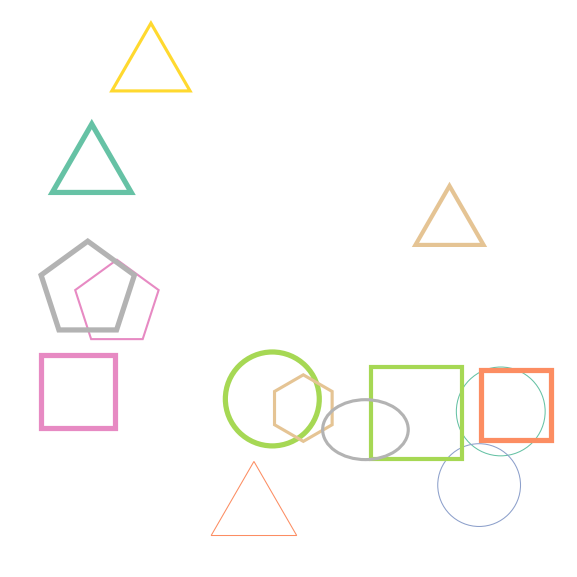[{"shape": "triangle", "thickness": 2.5, "radius": 0.39, "center": [0.159, 0.705]}, {"shape": "circle", "thickness": 0.5, "radius": 0.38, "center": [0.867, 0.287]}, {"shape": "square", "thickness": 2.5, "radius": 0.3, "center": [0.893, 0.298]}, {"shape": "triangle", "thickness": 0.5, "radius": 0.43, "center": [0.44, 0.115]}, {"shape": "circle", "thickness": 0.5, "radius": 0.36, "center": [0.83, 0.159]}, {"shape": "pentagon", "thickness": 1, "radius": 0.38, "center": [0.202, 0.473]}, {"shape": "square", "thickness": 2.5, "radius": 0.32, "center": [0.136, 0.321]}, {"shape": "circle", "thickness": 2.5, "radius": 0.41, "center": [0.472, 0.308]}, {"shape": "square", "thickness": 2, "radius": 0.4, "center": [0.721, 0.284]}, {"shape": "triangle", "thickness": 1.5, "radius": 0.39, "center": [0.261, 0.881]}, {"shape": "triangle", "thickness": 2, "radius": 0.34, "center": [0.778, 0.609]}, {"shape": "hexagon", "thickness": 1.5, "radius": 0.29, "center": [0.525, 0.292]}, {"shape": "oval", "thickness": 1.5, "radius": 0.37, "center": [0.633, 0.255]}, {"shape": "pentagon", "thickness": 2.5, "radius": 0.42, "center": [0.152, 0.497]}]